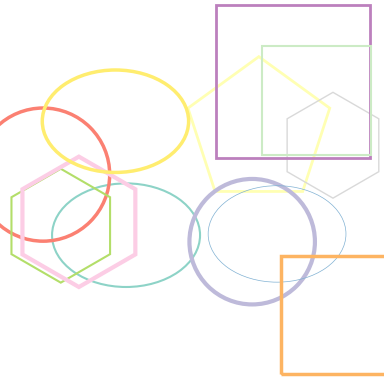[{"shape": "oval", "thickness": 1.5, "radius": 0.96, "center": [0.327, 0.389]}, {"shape": "pentagon", "thickness": 2, "radius": 0.97, "center": [0.672, 0.659]}, {"shape": "circle", "thickness": 3, "radius": 0.81, "center": [0.655, 0.372]}, {"shape": "circle", "thickness": 2.5, "radius": 0.86, "center": [0.112, 0.547]}, {"shape": "oval", "thickness": 0.5, "radius": 0.89, "center": [0.72, 0.392]}, {"shape": "square", "thickness": 2.5, "radius": 0.76, "center": [0.884, 0.182]}, {"shape": "hexagon", "thickness": 1.5, "radius": 0.74, "center": [0.158, 0.414]}, {"shape": "hexagon", "thickness": 3, "radius": 0.85, "center": [0.205, 0.424]}, {"shape": "hexagon", "thickness": 1, "radius": 0.69, "center": [0.865, 0.623]}, {"shape": "square", "thickness": 2, "radius": 0.99, "center": [0.761, 0.789]}, {"shape": "square", "thickness": 1.5, "radius": 0.71, "center": [0.822, 0.739]}, {"shape": "oval", "thickness": 2.5, "radius": 0.95, "center": [0.3, 0.685]}]